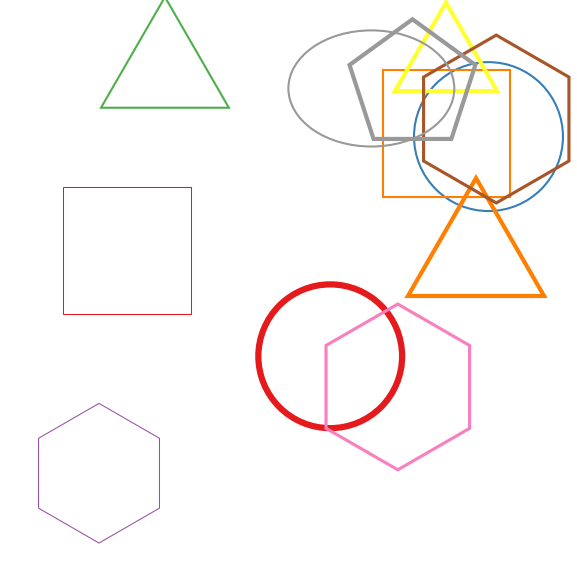[{"shape": "circle", "thickness": 3, "radius": 0.62, "center": [0.572, 0.382]}, {"shape": "square", "thickness": 0.5, "radius": 0.55, "center": [0.221, 0.565]}, {"shape": "circle", "thickness": 1, "radius": 0.64, "center": [0.846, 0.763]}, {"shape": "triangle", "thickness": 1, "radius": 0.64, "center": [0.286, 0.876]}, {"shape": "hexagon", "thickness": 0.5, "radius": 0.6, "center": [0.171, 0.18]}, {"shape": "triangle", "thickness": 2, "radius": 0.68, "center": [0.824, 0.555]}, {"shape": "square", "thickness": 1, "radius": 0.55, "center": [0.774, 0.767]}, {"shape": "triangle", "thickness": 2, "radius": 0.51, "center": [0.772, 0.893]}, {"shape": "hexagon", "thickness": 1.5, "radius": 0.73, "center": [0.859, 0.793]}, {"shape": "hexagon", "thickness": 1.5, "radius": 0.72, "center": [0.689, 0.329]}, {"shape": "oval", "thickness": 1, "radius": 0.72, "center": [0.643, 0.846]}, {"shape": "pentagon", "thickness": 2, "radius": 0.57, "center": [0.714, 0.851]}]